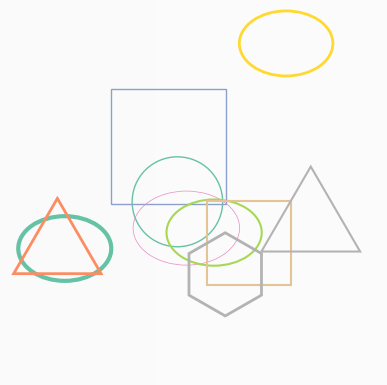[{"shape": "circle", "thickness": 1, "radius": 0.58, "center": [0.458, 0.476]}, {"shape": "oval", "thickness": 3, "radius": 0.6, "center": [0.167, 0.355]}, {"shape": "triangle", "thickness": 2, "radius": 0.65, "center": [0.148, 0.354]}, {"shape": "square", "thickness": 1, "radius": 0.75, "center": [0.435, 0.621]}, {"shape": "oval", "thickness": 0.5, "radius": 0.69, "center": [0.481, 0.408]}, {"shape": "oval", "thickness": 1.5, "radius": 0.61, "center": [0.553, 0.396]}, {"shape": "oval", "thickness": 2, "radius": 0.6, "center": [0.738, 0.887]}, {"shape": "square", "thickness": 1.5, "radius": 0.55, "center": [0.643, 0.369]}, {"shape": "hexagon", "thickness": 2, "radius": 0.54, "center": [0.581, 0.287]}, {"shape": "triangle", "thickness": 1.5, "radius": 0.74, "center": [0.802, 0.42]}]